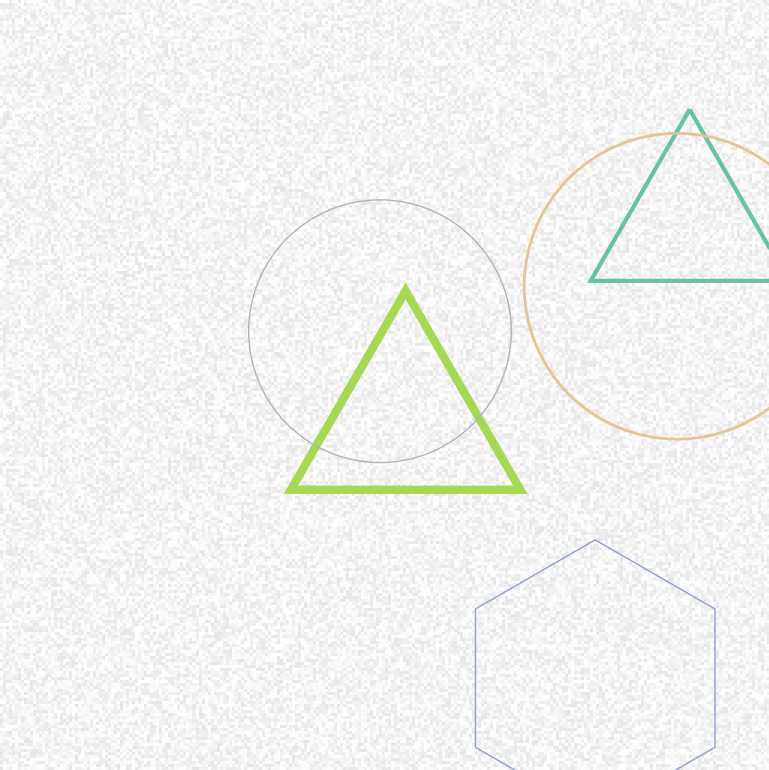[{"shape": "triangle", "thickness": 1.5, "radius": 0.74, "center": [0.896, 0.709]}, {"shape": "hexagon", "thickness": 0.5, "radius": 0.9, "center": [0.773, 0.119]}, {"shape": "triangle", "thickness": 3, "radius": 0.86, "center": [0.527, 0.45]}, {"shape": "circle", "thickness": 1, "radius": 0.99, "center": [0.879, 0.628]}, {"shape": "circle", "thickness": 0.5, "radius": 0.85, "center": [0.493, 0.57]}]